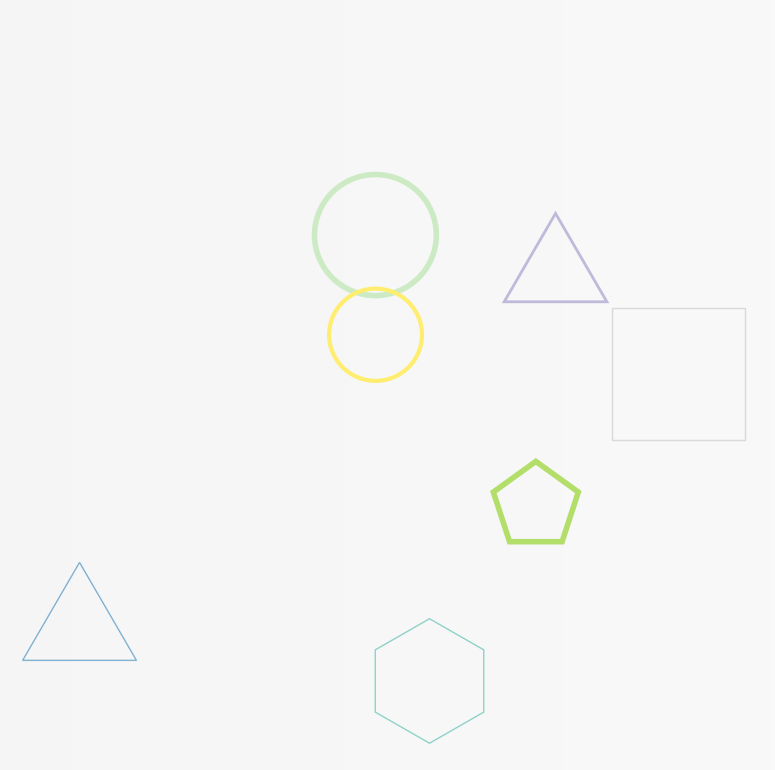[{"shape": "hexagon", "thickness": 0.5, "radius": 0.4, "center": [0.554, 0.116]}, {"shape": "triangle", "thickness": 1, "radius": 0.38, "center": [0.717, 0.646]}, {"shape": "triangle", "thickness": 0.5, "radius": 0.42, "center": [0.103, 0.185]}, {"shape": "pentagon", "thickness": 2, "radius": 0.29, "center": [0.691, 0.343]}, {"shape": "square", "thickness": 0.5, "radius": 0.43, "center": [0.876, 0.514]}, {"shape": "circle", "thickness": 2, "radius": 0.39, "center": [0.484, 0.695]}, {"shape": "circle", "thickness": 1.5, "radius": 0.3, "center": [0.485, 0.565]}]